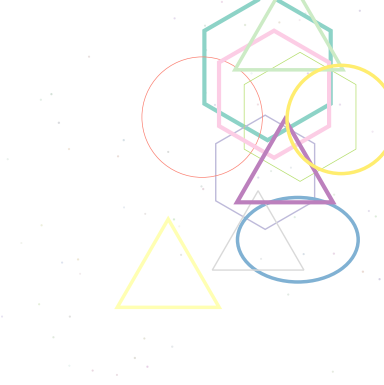[{"shape": "hexagon", "thickness": 3, "radius": 0.95, "center": [0.695, 0.825]}, {"shape": "triangle", "thickness": 2.5, "radius": 0.76, "center": [0.437, 0.278]}, {"shape": "hexagon", "thickness": 1, "radius": 0.74, "center": [0.689, 0.553]}, {"shape": "circle", "thickness": 0.5, "radius": 0.78, "center": [0.525, 0.696]}, {"shape": "oval", "thickness": 2.5, "radius": 0.78, "center": [0.774, 0.377]}, {"shape": "hexagon", "thickness": 0.5, "radius": 0.84, "center": [0.779, 0.697]}, {"shape": "hexagon", "thickness": 3, "radius": 0.83, "center": [0.712, 0.755]}, {"shape": "triangle", "thickness": 1, "radius": 0.69, "center": [0.67, 0.367]}, {"shape": "triangle", "thickness": 3, "radius": 0.72, "center": [0.74, 0.546]}, {"shape": "triangle", "thickness": 2.5, "radius": 0.81, "center": [0.75, 0.9]}, {"shape": "circle", "thickness": 2.5, "radius": 0.7, "center": [0.886, 0.69]}]